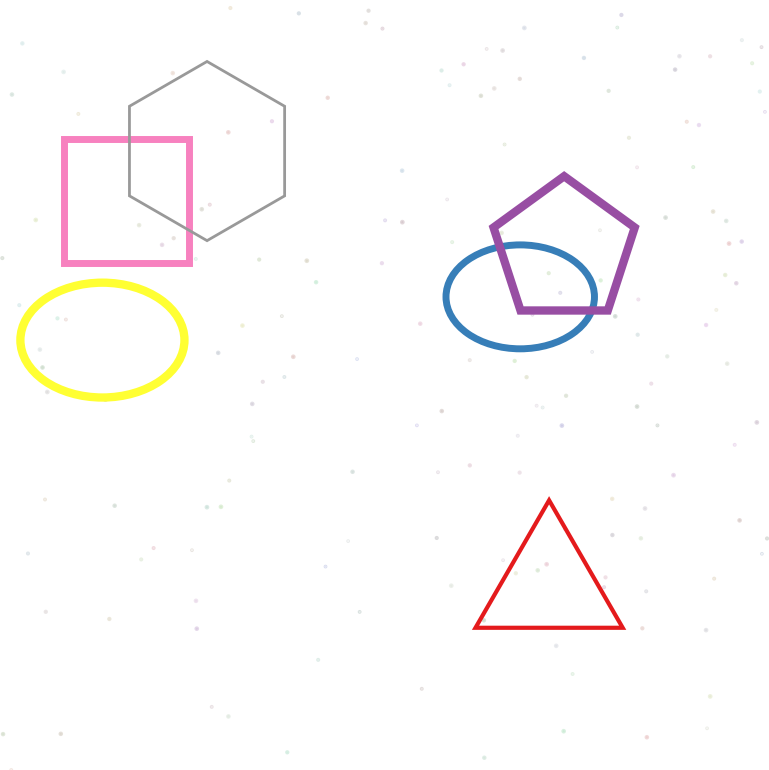[{"shape": "triangle", "thickness": 1.5, "radius": 0.55, "center": [0.713, 0.24]}, {"shape": "oval", "thickness": 2.5, "radius": 0.48, "center": [0.676, 0.614]}, {"shape": "pentagon", "thickness": 3, "radius": 0.48, "center": [0.733, 0.675]}, {"shape": "oval", "thickness": 3, "radius": 0.53, "center": [0.133, 0.558]}, {"shape": "square", "thickness": 2.5, "radius": 0.4, "center": [0.164, 0.739]}, {"shape": "hexagon", "thickness": 1, "radius": 0.58, "center": [0.269, 0.804]}]